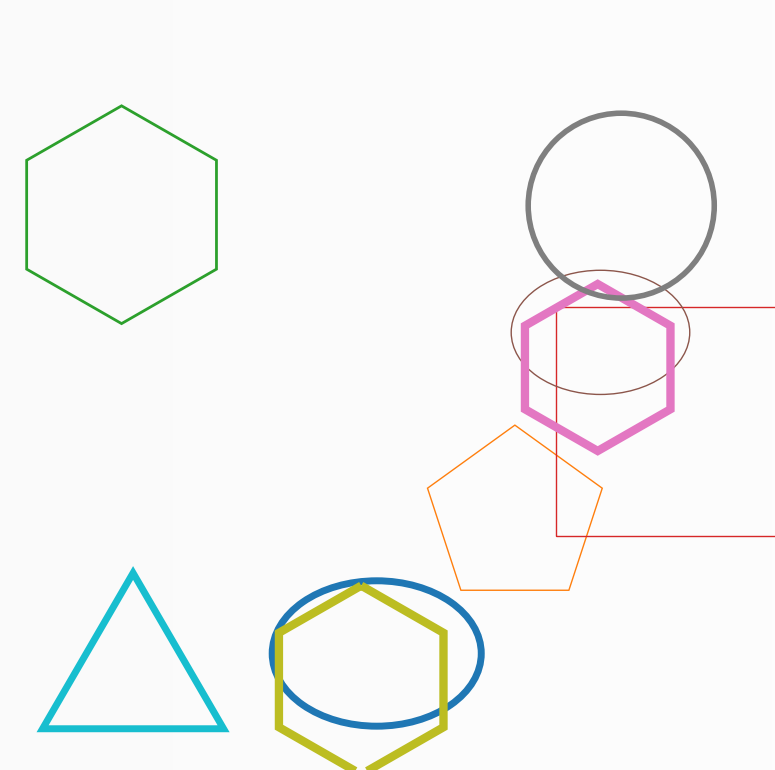[{"shape": "oval", "thickness": 2.5, "radius": 0.67, "center": [0.486, 0.151]}, {"shape": "pentagon", "thickness": 0.5, "radius": 0.59, "center": [0.664, 0.329]}, {"shape": "hexagon", "thickness": 1, "radius": 0.71, "center": [0.157, 0.721]}, {"shape": "square", "thickness": 0.5, "radius": 0.74, "center": [0.866, 0.452]}, {"shape": "oval", "thickness": 0.5, "radius": 0.58, "center": [0.775, 0.568]}, {"shape": "hexagon", "thickness": 3, "radius": 0.54, "center": [0.771, 0.523]}, {"shape": "circle", "thickness": 2, "radius": 0.6, "center": [0.802, 0.733]}, {"shape": "hexagon", "thickness": 3, "radius": 0.61, "center": [0.466, 0.117]}, {"shape": "triangle", "thickness": 2.5, "radius": 0.67, "center": [0.172, 0.121]}]